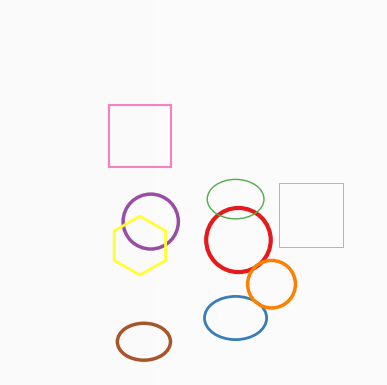[{"shape": "circle", "thickness": 3, "radius": 0.42, "center": [0.615, 0.377]}, {"shape": "oval", "thickness": 2, "radius": 0.4, "center": [0.608, 0.174]}, {"shape": "oval", "thickness": 1, "radius": 0.37, "center": [0.608, 0.483]}, {"shape": "circle", "thickness": 2.5, "radius": 0.36, "center": [0.389, 0.424]}, {"shape": "circle", "thickness": 2.5, "radius": 0.31, "center": [0.701, 0.262]}, {"shape": "hexagon", "thickness": 2, "radius": 0.38, "center": [0.361, 0.362]}, {"shape": "oval", "thickness": 2.5, "radius": 0.34, "center": [0.371, 0.112]}, {"shape": "square", "thickness": 1.5, "radius": 0.4, "center": [0.36, 0.646]}, {"shape": "square", "thickness": 0.5, "radius": 0.41, "center": [0.803, 0.441]}]